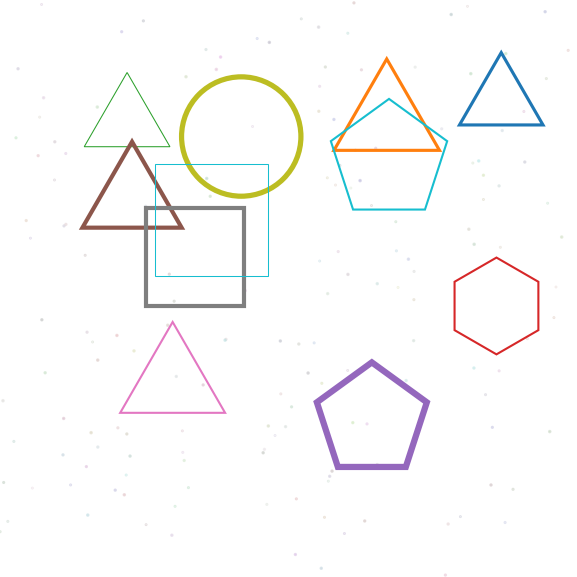[{"shape": "triangle", "thickness": 1.5, "radius": 0.42, "center": [0.868, 0.825]}, {"shape": "triangle", "thickness": 1.5, "radius": 0.53, "center": [0.67, 0.792]}, {"shape": "triangle", "thickness": 0.5, "radius": 0.43, "center": [0.22, 0.788]}, {"shape": "hexagon", "thickness": 1, "radius": 0.42, "center": [0.86, 0.469]}, {"shape": "pentagon", "thickness": 3, "radius": 0.5, "center": [0.644, 0.272]}, {"shape": "triangle", "thickness": 2, "radius": 0.5, "center": [0.229, 0.654]}, {"shape": "triangle", "thickness": 1, "radius": 0.52, "center": [0.299, 0.337]}, {"shape": "square", "thickness": 2, "radius": 0.42, "center": [0.338, 0.554]}, {"shape": "circle", "thickness": 2.5, "radius": 0.52, "center": [0.418, 0.763]}, {"shape": "square", "thickness": 0.5, "radius": 0.49, "center": [0.366, 0.618]}, {"shape": "pentagon", "thickness": 1, "radius": 0.53, "center": [0.674, 0.722]}]